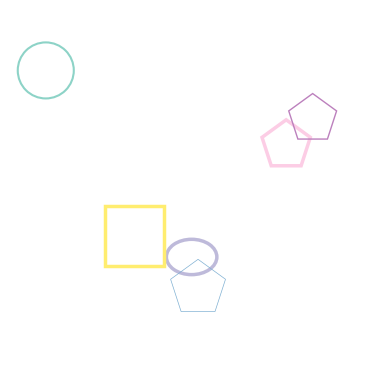[{"shape": "circle", "thickness": 1.5, "radius": 0.36, "center": [0.119, 0.817]}, {"shape": "oval", "thickness": 2.5, "radius": 0.33, "center": [0.498, 0.333]}, {"shape": "pentagon", "thickness": 0.5, "radius": 0.37, "center": [0.514, 0.251]}, {"shape": "pentagon", "thickness": 2.5, "radius": 0.33, "center": [0.743, 0.623]}, {"shape": "pentagon", "thickness": 1, "radius": 0.33, "center": [0.812, 0.692]}, {"shape": "square", "thickness": 2.5, "radius": 0.39, "center": [0.35, 0.387]}]